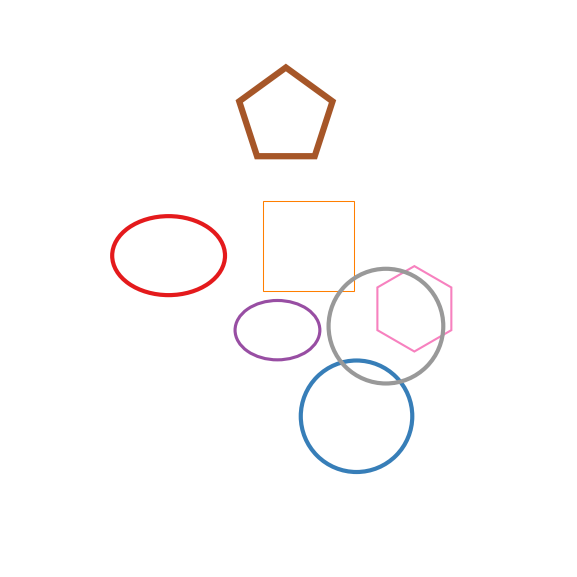[{"shape": "oval", "thickness": 2, "radius": 0.49, "center": [0.292, 0.556]}, {"shape": "circle", "thickness": 2, "radius": 0.48, "center": [0.617, 0.278]}, {"shape": "oval", "thickness": 1.5, "radius": 0.37, "center": [0.48, 0.427]}, {"shape": "square", "thickness": 0.5, "radius": 0.39, "center": [0.535, 0.573]}, {"shape": "pentagon", "thickness": 3, "radius": 0.42, "center": [0.495, 0.797]}, {"shape": "hexagon", "thickness": 1, "radius": 0.37, "center": [0.718, 0.464]}, {"shape": "circle", "thickness": 2, "radius": 0.5, "center": [0.668, 0.434]}]